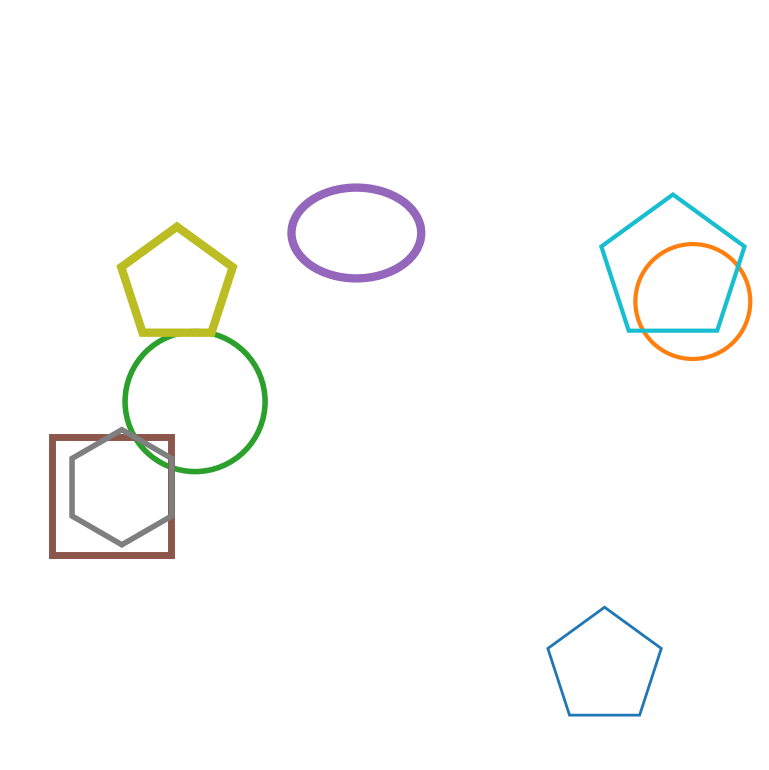[{"shape": "pentagon", "thickness": 1, "radius": 0.39, "center": [0.785, 0.134]}, {"shape": "circle", "thickness": 1.5, "radius": 0.37, "center": [0.9, 0.608]}, {"shape": "circle", "thickness": 2, "radius": 0.45, "center": [0.253, 0.478]}, {"shape": "oval", "thickness": 3, "radius": 0.42, "center": [0.463, 0.697]}, {"shape": "square", "thickness": 2.5, "radius": 0.38, "center": [0.145, 0.356]}, {"shape": "hexagon", "thickness": 2, "radius": 0.37, "center": [0.158, 0.367]}, {"shape": "pentagon", "thickness": 3, "radius": 0.38, "center": [0.23, 0.63]}, {"shape": "pentagon", "thickness": 1.5, "radius": 0.49, "center": [0.874, 0.65]}]